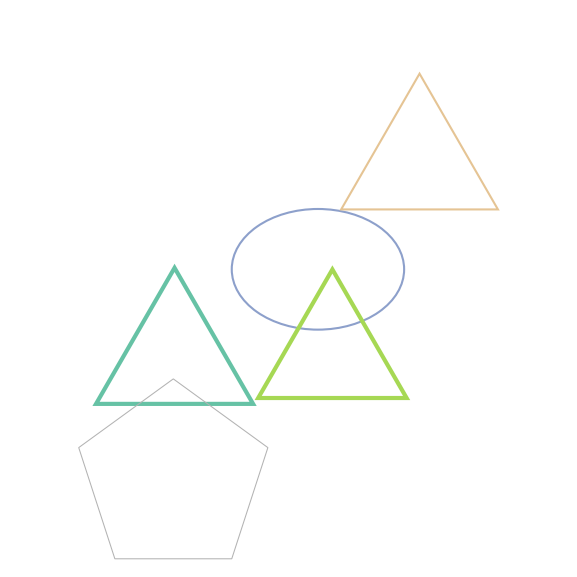[{"shape": "triangle", "thickness": 2, "radius": 0.79, "center": [0.302, 0.378]}, {"shape": "oval", "thickness": 1, "radius": 0.75, "center": [0.551, 0.533]}, {"shape": "triangle", "thickness": 2, "radius": 0.74, "center": [0.576, 0.384]}, {"shape": "triangle", "thickness": 1, "radius": 0.78, "center": [0.726, 0.715]}, {"shape": "pentagon", "thickness": 0.5, "radius": 0.86, "center": [0.3, 0.171]}]